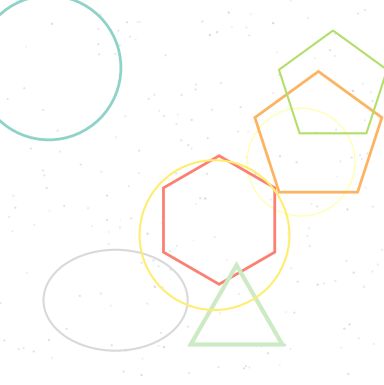[{"shape": "circle", "thickness": 2, "radius": 0.94, "center": [0.127, 0.824]}, {"shape": "circle", "thickness": 1, "radius": 0.7, "center": [0.782, 0.579]}, {"shape": "hexagon", "thickness": 2, "radius": 0.83, "center": [0.569, 0.429]}, {"shape": "pentagon", "thickness": 2, "radius": 0.87, "center": [0.827, 0.641]}, {"shape": "pentagon", "thickness": 1.5, "radius": 0.74, "center": [0.865, 0.773]}, {"shape": "oval", "thickness": 1.5, "radius": 0.94, "center": [0.3, 0.22]}, {"shape": "triangle", "thickness": 3, "radius": 0.69, "center": [0.614, 0.174]}, {"shape": "circle", "thickness": 1.5, "radius": 0.97, "center": [0.557, 0.389]}]